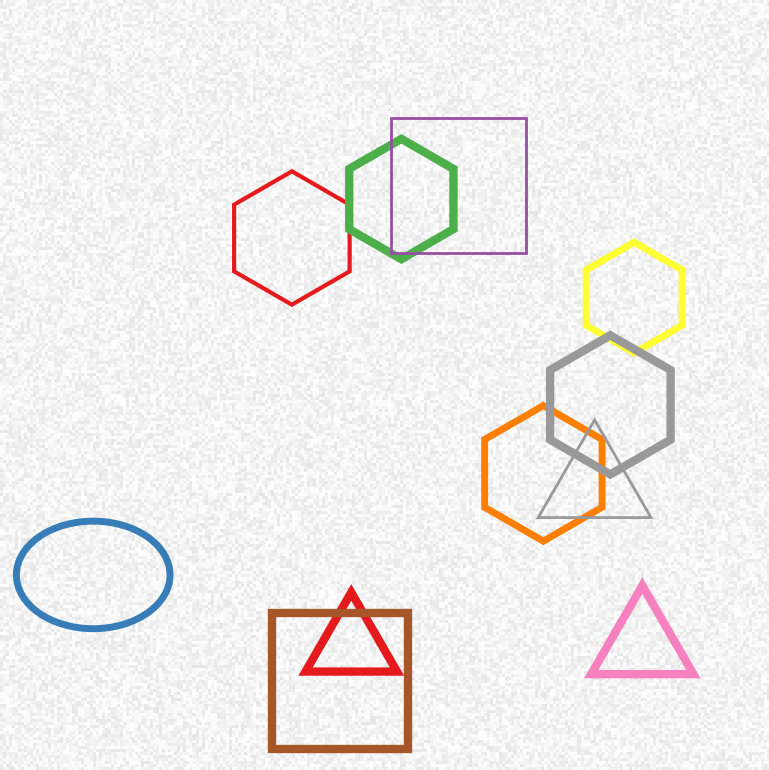[{"shape": "triangle", "thickness": 3, "radius": 0.34, "center": [0.456, 0.162]}, {"shape": "hexagon", "thickness": 1.5, "radius": 0.43, "center": [0.379, 0.691]}, {"shape": "oval", "thickness": 2.5, "radius": 0.5, "center": [0.121, 0.253]}, {"shape": "hexagon", "thickness": 3, "radius": 0.39, "center": [0.521, 0.742]}, {"shape": "square", "thickness": 1, "radius": 0.44, "center": [0.595, 0.76]}, {"shape": "hexagon", "thickness": 2.5, "radius": 0.44, "center": [0.706, 0.385]}, {"shape": "hexagon", "thickness": 2.5, "radius": 0.36, "center": [0.824, 0.613]}, {"shape": "square", "thickness": 3, "radius": 0.44, "center": [0.441, 0.116]}, {"shape": "triangle", "thickness": 3, "radius": 0.38, "center": [0.834, 0.163]}, {"shape": "hexagon", "thickness": 3, "radius": 0.45, "center": [0.793, 0.474]}, {"shape": "triangle", "thickness": 1, "radius": 0.42, "center": [0.772, 0.37]}]